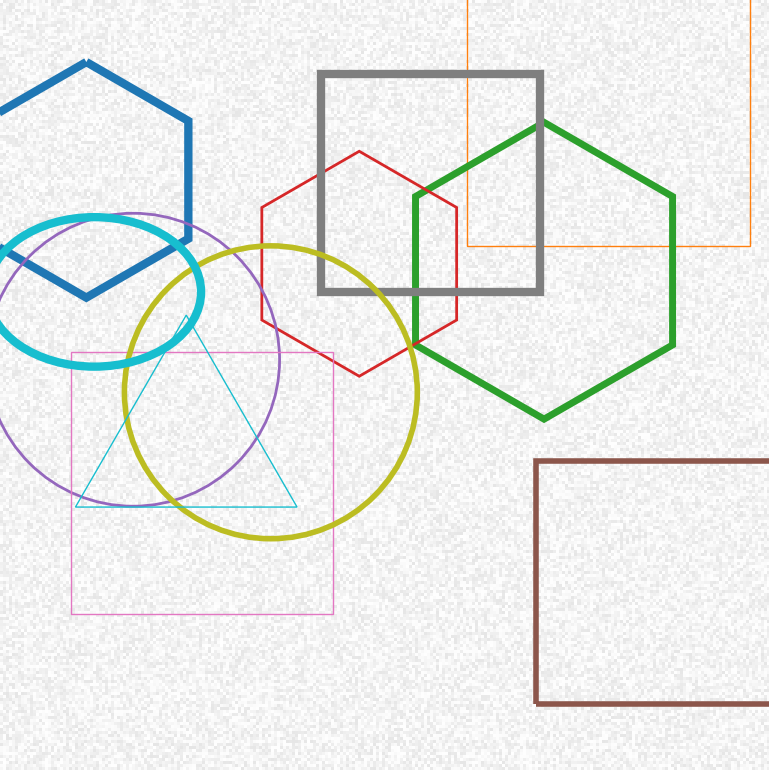[{"shape": "hexagon", "thickness": 3, "radius": 0.76, "center": [0.112, 0.766]}, {"shape": "square", "thickness": 0.5, "radius": 0.92, "center": [0.79, 0.865]}, {"shape": "hexagon", "thickness": 2.5, "radius": 0.96, "center": [0.707, 0.648]}, {"shape": "hexagon", "thickness": 1, "radius": 0.73, "center": [0.467, 0.657]}, {"shape": "circle", "thickness": 1, "radius": 0.95, "center": [0.173, 0.533]}, {"shape": "square", "thickness": 2, "radius": 0.79, "center": [0.854, 0.244]}, {"shape": "square", "thickness": 0.5, "radius": 0.85, "center": [0.263, 0.372]}, {"shape": "square", "thickness": 3, "radius": 0.71, "center": [0.559, 0.763]}, {"shape": "circle", "thickness": 2, "radius": 0.95, "center": [0.352, 0.491]}, {"shape": "triangle", "thickness": 0.5, "radius": 0.83, "center": [0.242, 0.425]}, {"shape": "oval", "thickness": 3, "radius": 0.69, "center": [0.122, 0.621]}]